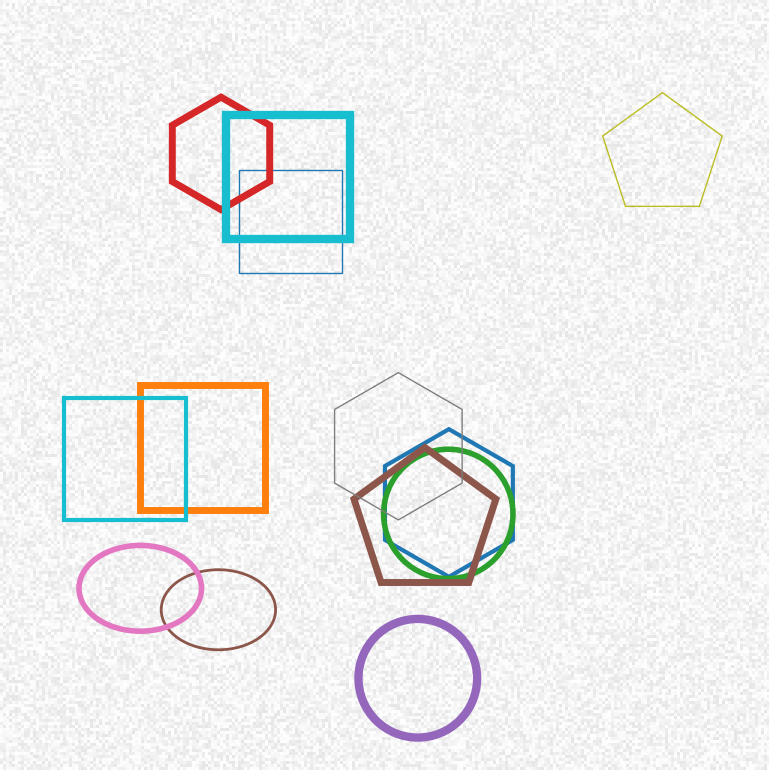[{"shape": "hexagon", "thickness": 1.5, "radius": 0.48, "center": [0.583, 0.347]}, {"shape": "square", "thickness": 0.5, "radius": 0.33, "center": [0.377, 0.713]}, {"shape": "square", "thickness": 2.5, "radius": 0.41, "center": [0.263, 0.419]}, {"shape": "circle", "thickness": 2, "radius": 0.42, "center": [0.582, 0.333]}, {"shape": "hexagon", "thickness": 2.5, "radius": 0.37, "center": [0.287, 0.801]}, {"shape": "circle", "thickness": 3, "radius": 0.39, "center": [0.543, 0.119]}, {"shape": "pentagon", "thickness": 2.5, "radius": 0.48, "center": [0.552, 0.322]}, {"shape": "oval", "thickness": 1, "radius": 0.37, "center": [0.284, 0.208]}, {"shape": "oval", "thickness": 2, "radius": 0.4, "center": [0.182, 0.236]}, {"shape": "hexagon", "thickness": 0.5, "radius": 0.48, "center": [0.517, 0.42]}, {"shape": "pentagon", "thickness": 0.5, "radius": 0.41, "center": [0.86, 0.798]}, {"shape": "square", "thickness": 3, "radius": 0.4, "center": [0.374, 0.77]}, {"shape": "square", "thickness": 1.5, "radius": 0.39, "center": [0.162, 0.404]}]